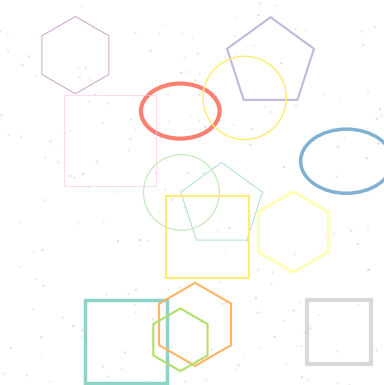[{"shape": "square", "thickness": 2.5, "radius": 0.54, "center": [0.327, 0.113]}, {"shape": "pentagon", "thickness": 0.5, "radius": 0.56, "center": [0.576, 0.467]}, {"shape": "hexagon", "thickness": 2, "radius": 0.52, "center": [0.762, 0.397]}, {"shape": "pentagon", "thickness": 1.5, "radius": 0.59, "center": [0.703, 0.837]}, {"shape": "oval", "thickness": 3, "radius": 0.51, "center": [0.468, 0.711]}, {"shape": "oval", "thickness": 2.5, "radius": 0.6, "center": [0.9, 0.581]}, {"shape": "hexagon", "thickness": 1.5, "radius": 0.54, "center": [0.507, 0.158]}, {"shape": "hexagon", "thickness": 1.5, "radius": 0.41, "center": [0.469, 0.117]}, {"shape": "square", "thickness": 0.5, "radius": 0.59, "center": [0.285, 0.636]}, {"shape": "square", "thickness": 3, "radius": 0.41, "center": [0.88, 0.138]}, {"shape": "hexagon", "thickness": 0.5, "radius": 0.5, "center": [0.196, 0.857]}, {"shape": "circle", "thickness": 1, "radius": 0.49, "center": [0.471, 0.5]}, {"shape": "square", "thickness": 1.5, "radius": 0.54, "center": [0.538, 0.384]}, {"shape": "circle", "thickness": 1, "radius": 0.54, "center": [0.635, 0.746]}]